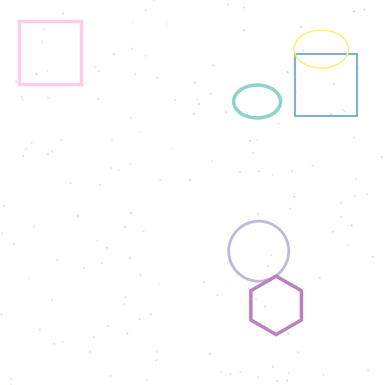[{"shape": "oval", "thickness": 2.5, "radius": 0.3, "center": [0.668, 0.736]}, {"shape": "circle", "thickness": 2, "radius": 0.39, "center": [0.672, 0.348]}, {"shape": "square", "thickness": 1.5, "radius": 0.4, "center": [0.847, 0.779]}, {"shape": "square", "thickness": 2.5, "radius": 0.41, "center": [0.13, 0.864]}, {"shape": "hexagon", "thickness": 2.5, "radius": 0.38, "center": [0.717, 0.207]}, {"shape": "oval", "thickness": 1, "radius": 0.35, "center": [0.834, 0.873]}]